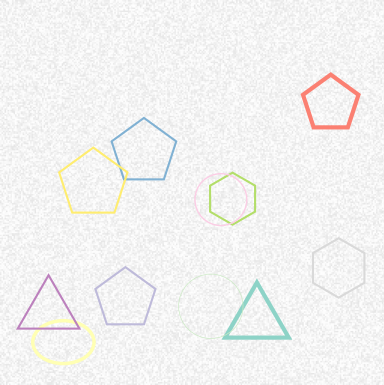[{"shape": "triangle", "thickness": 3, "radius": 0.48, "center": [0.667, 0.171]}, {"shape": "oval", "thickness": 2.5, "radius": 0.4, "center": [0.165, 0.111]}, {"shape": "pentagon", "thickness": 1.5, "radius": 0.41, "center": [0.326, 0.224]}, {"shape": "pentagon", "thickness": 3, "radius": 0.38, "center": [0.859, 0.73]}, {"shape": "pentagon", "thickness": 1.5, "radius": 0.44, "center": [0.374, 0.605]}, {"shape": "hexagon", "thickness": 1.5, "radius": 0.34, "center": [0.604, 0.484]}, {"shape": "circle", "thickness": 1, "radius": 0.34, "center": [0.574, 0.482]}, {"shape": "hexagon", "thickness": 1.5, "radius": 0.39, "center": [0.88, 0.304]}, {"shape": "triangle", "thickness": 1.5, "radius": 0.46, "center": [0.126, 0.193]}, {"shape": "circle", "thickness": 0.5, "radius": 0.42, "center": [0.548, 0.204]}, {"shape": "pentagon", "thickness": 1.5, "radius": 0.47, "center": [0.242, 0.523]}]